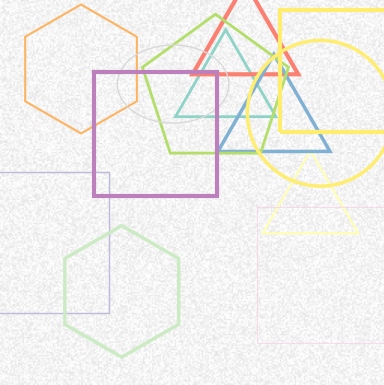[{"shape": "triangle", "thickness": 2, "radius": 0.75, "center": [0.586, 0.772]}, {"shape": "triangle", "thickness": 1.5, "radius": 0.72, "center": [0.806, 0.466]}, {"shape": "square", "thickness": 1, "radius": 0.92, "center": [0.101, 0.371]}, {"shape": "triangle", "thickness": 3, "radius": 0.79, "center": [0.637, 0.886]}, {"shape": "triangle", "thickness": 2.5, "radius": 0.84, "center": [0.712, 0.691]}, {"shape": "hexagon", "thickness": 1.5, "radius": 0.84, "center": [0.21, 0.821]}, {"shape": "pentagon", "thickness": 2, "radius": 1.0, "center": [0.56, 0.764]}, {"shape": "square", "thickness": 0.5, "radius": 0.88, "center": [0.843, 0.285]}, {"shape": "oval", "thickness": 1, "radius": 0.72, "center": [0.45, 0.782]}, {"shape": "square", "thickness": 3, "radius": 0.8, "center": [0.404, 0.651]}, {"shape": "hexagon", "thickness": 2.5, "radius": 0.85, "center": [0.316, 0.243]}, {"shape": "square", "thickness": 3, "radius": 0.79, "center": [0.885, 0.815]}, {"shape": "circle", "thickness": 2.5, "radius": 0.95, "center": [0.832, 0.706]}]